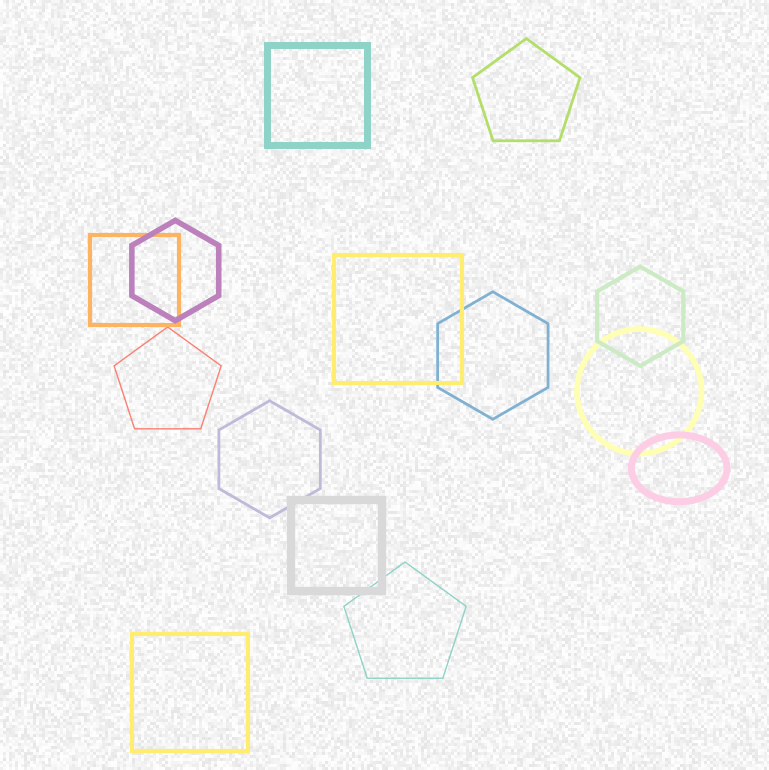[{"shape": "pentagon", "thickness": 0.5, "radius": 0.42, "center": [0.526, 0.187]}, {"shape": "square", "thickness": 2.5, "radius": 0.32, "center": [0.412, 0.876]}, {"shape": "circle", "thickness": 2, "radius": 0.4, "center": [0.83, 0.492]}, {"shape": "hexagon", "thickness": 1, "radius": 0.38, "center": [0.35, 0.404]}, {"shape": "pentagon", "thickness": 0.5, "radius": 0.37, "center": [0.218, 0.502]}, {"shape": "hexagon", "thickness": 1, "radius": 0.41, "center": [0.64, 0.538]}, {"shape": "square", "thickness": 1.5, "radius": 0.29, "center": [0.175, 0.637]}, {"shape": "pentagon", "thickness": 1, "radius": 0.37, "center": [0.683, 0.877]}, {"shape": "oval", "thickness": 2.5, "radius": 0.31, "center": [0.882, 0.392]}, {"shape": "square", "thickness": 3, "radius": 0.3, "center": [0.437, 0.292]}, {"shape": "hexagon", "thickness": 2, "radius": 0.33, "center": [0.228, 0.649]}, {"shape": "hexagon", "thickness": 1.5, "radius": 0.32, "center": [0.831, 0.589]}, {"shape": "square", "thickness": 1.5, "radius": 0.41, "center": [0.517, 0.585]}, {"shape": "square", "thickness": 1.5, "radius": 0.38, "center": [0.247, 0.101]}]